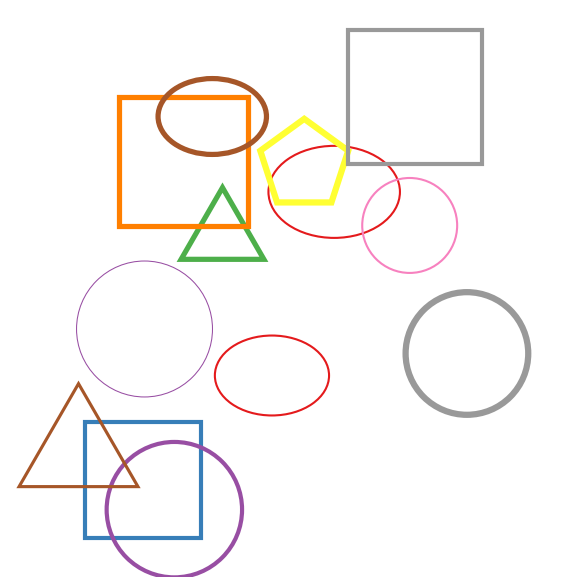[{"shape": "oval", "thickness": 1, "radius": 0.57, "center": [0.579, 0.667]}, {"shape": "oval", "thickness": 1, "radius": 0.49, "center": [0.471, 0.349]}, {"shape": "square", "thickness": 2, "radius": 0.5, "center": [0.248, 0.169]}, {"shape": "triangle", "thickness": 2.5, "radius": 0.41, "center": [0.385, 0.591]}, {"shape": "circle", "thickness": 0.5, "radius": 0.59, "center": [0.25, 0.429]}, {"shape": "circle", "thickness": 2, "radius": 0.59, "center": [0.302, 0.117]}, {"shape": "square", "thickness": 2.5, "radius": 0.56, "center": [0.317, 0.719]}, {"shape": "pentagon", "thickness": 3, "radius": 0.4, "center": [0.527, 0.713]}, {"shape": "triangle", "thickness": 1.5, "radius": 0.59, "center": [0.136, 0.216]}, {"shape": "oval", "thickness": 2.5, "radius": 0.47, "center": [0.368, 0.797]}, {"shape": "circle", "thickness": 1, "radius": 0.41, "center": [0.709, 0.609]}, {"shape": "circle", "thickness": 3, "radius": 0.53, "center": [0.809, 0.387]}, {"shape": "square", "thickness": 2, "radius": 0.58, "center": [0.718, 0.831]}]